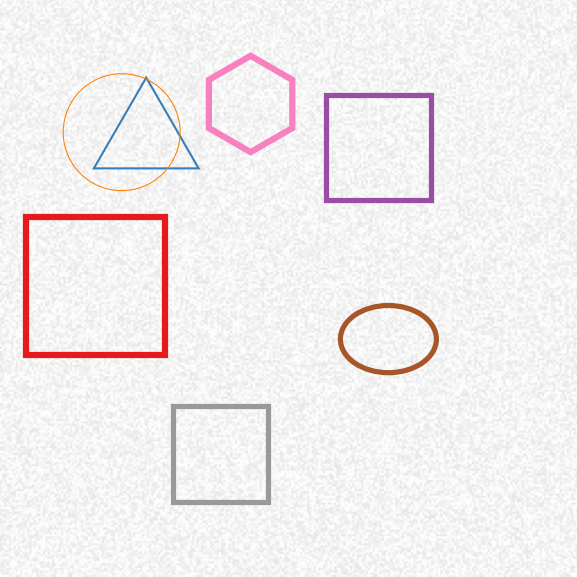[{"shape": "square", "thickness": 3, "radius": 0.6, "center": [0.165, 0.504]}, {"shape": "triangle", "thickness": 1, "radius": 0.52, "center": [0.253, 0.76]}, {"shape": "square", "thickness": 2.5, "radius": 0.46, "center": [0.655, 0.744]}, {"shape": "circle", "thickness": 0.5, "radius": 0.51, "center": [0.211, 0.77]}, {"shape": "oval", "thickness": 2.5, "radius": 0.42, "center": [0.673, 0.412]}, {"shape": "hexagon", "thickness": 3, "radius": 0.42, "center": [0.434, 0.819]}, {"shape": "square", "thickness": 2.5, "radius": 0.41, "center": [0.382, 0.214]}]